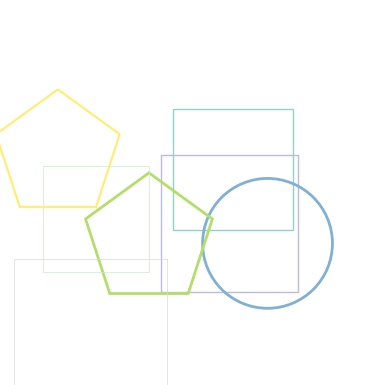[{"shape": "square", "thickness": 1, "radius": 0.78, "center": [0.605, 0.56]}, {"shape": "square", "thickness": 1, "radius": 0.89, "center": [0.595, 0.421]}, {"shape": "circle", "thickness": 2, "radius": 0.84, "center": [0.695, 0.368]}, {"shape": "pentagon", "thickness": 2, "radius": 0.87, "center": [0.387, 0.378]}, {"shape": "square", "thickness": 0.5, "radius": 0.99, "center": [0.235, 0.13]}, {"shape": "square", "thickness": 0.5, "radius": 0.69, "center": [0.248, 0.432]}, {"shape": "pentagon", "thickness": 1.5, "radius": 0.84, "center": [0.15, 0.599]}]